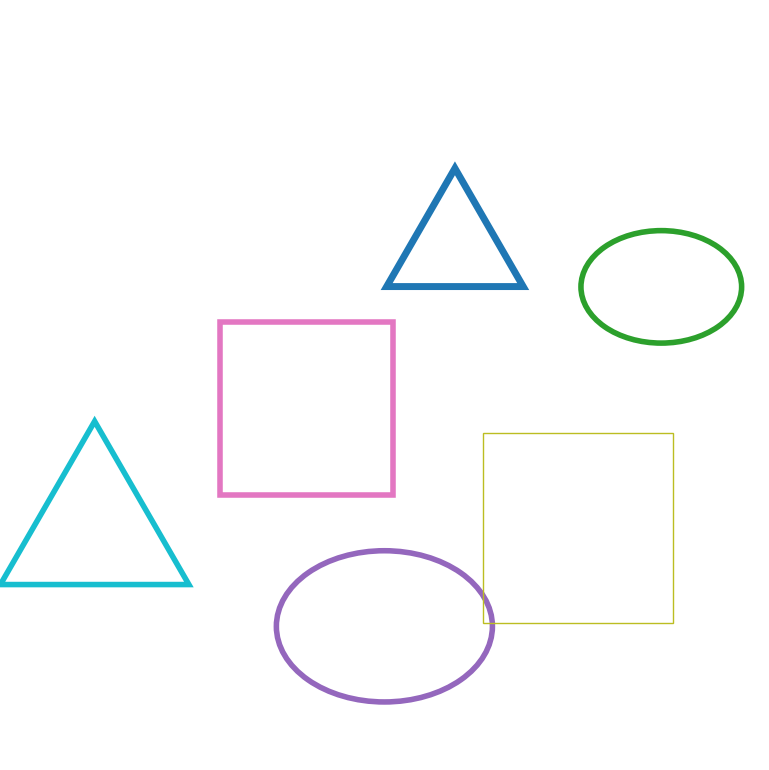[{"shape": "triangle", "thickness": 2.5, "radius": 0.51, "center": [0.591, 0.679]}, {"shape": "oval", "thickness": 2, "radius": 0.52, "center": [0.859, 0.627]}, {"shape": "oval", "thickness": 2, "radius": 0.7, "center": [0.499, 0.187]}, {"shape": "square", "thickness": 2, "radius": 0.56, "center": [0.398, 0.47]}, {"shape": "square", "thickness": 0.5, "radius": 0.62, "center": [0.751, 0.314]}, {"shape": "triangle", "thickness": 2, "radius": 0.71, "center": [0.123, 0.311]}]